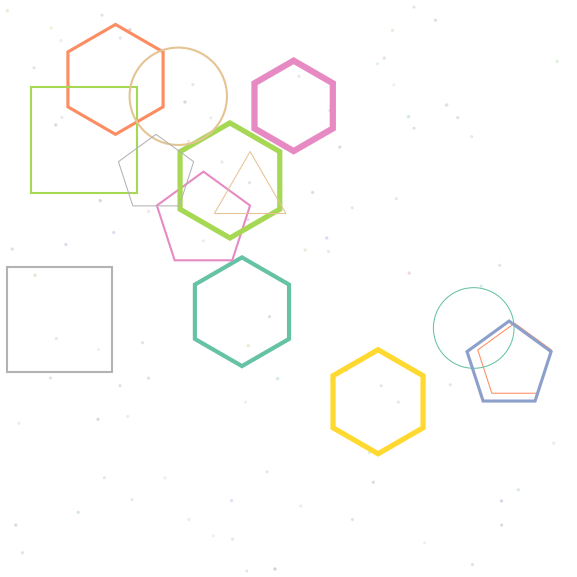[{"shape": "hexagon", "thickness": 2, "radius": 0.47, "center": [0.419, 0.459]}, {"shape": "circle", "thickness": 0.5, "radius": 0.35, "center": [0.82, 0.431]}, {"shape": "pentagon", "thickness": 0.5, "radius": 0.34, "center": [0.891, 0.372]}, {"shape": "hexagon", "thickness": 1.5, "radius": 0.48, "center": [0.2, 0.862]}, {"shape": "pentagon", "thickness": 1.5, "radius": 0.38, "center": [0.882, 0.367]}, {"shape": "pentagon", "thickness": 1, "radius": 0.42, "center": [0.352, 0.617]}, {"shape": "hexagon", "thickness": 3, "radius": 0.39, "center": [0.508, 0.816]}, {"shape": "hexagon", "thickness": 2.5, "radius": 0.5, "center": [0.398, 0.687]}, {"shape": "square", "thickness": 1, "radius": 0.46, "center": [0.146, 0.756]}, {"shape": "hexagon", "thickness": 2.5, "radius": 0.45, "center": [0.655, 0.303]}, {"shape": "triangle", "thickness": 0.5, "radius": 0.36, "center": [0.433, 0.665]}, {"shape": "circle", "thickness": 1, "radius": 0.42, "center": [0.309, 0.832]}, {"shape": "square", "thickness": 1, "radius": 0.45, "center": [0.103, 0.446]}, {"shape": "pentagon", "thickness": 0.5, "radius": 0.34, "center": [0.27, 0.698]}]